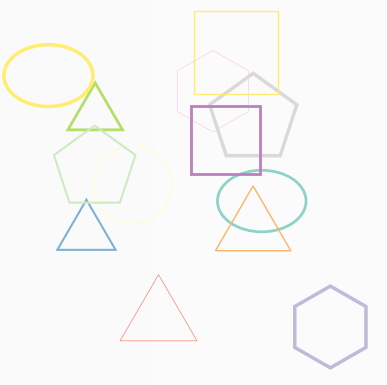[{"shape": "oval", "thickness": 2, "radius": 0.57, "center": [0.675, 0.478]}, {"shape": "circle", "thickness": 0.5, "radius": 0.5, "center": [0.341, 0.521]}, {"shape": "hexagon", "thickness": 2.5, "radius": 0.53, "center": [0.852, 0.151]}, {"shape": "triangle", "thickness": 0.5, "radius": 0.57, "center": [0.409, 0.172]}, {"shape": "triangle", "thickness": 1.5, "radius": 0.43, "center": [0.223, 0.394]}, {"shape": "triangle", "thickness": 1, "radius": 0.56, "center": [0.653, 0.405]}, {"shape": "triangle", "thickness": 2, "radius": 0.41, "center": [0.246, 0.703]}, {"shape": "hexagon", "thickness": 0.5, "radius": 0.53, "center": [0.549, 0.763]}, {"shape": "pentagon", "thickness": 2.5, "radius": 0.59, "center": [0.653, 0.691]}, {"shape": "square", "thickness": 2, "radius": 0.44, "center": [0.582, 0.637]}, {"shape": "pentagon", "thickness": 1.5, "radius": 0.55, "center": [0.244, 0.563]}, {"shape": "square", "thickness": 1, "radius": 0.54, "center": [0.609, 0.864]}, {"shape": "oval", "thickness": 2.5, "radius": 0.57, "center": [0.125, 0.804]}]